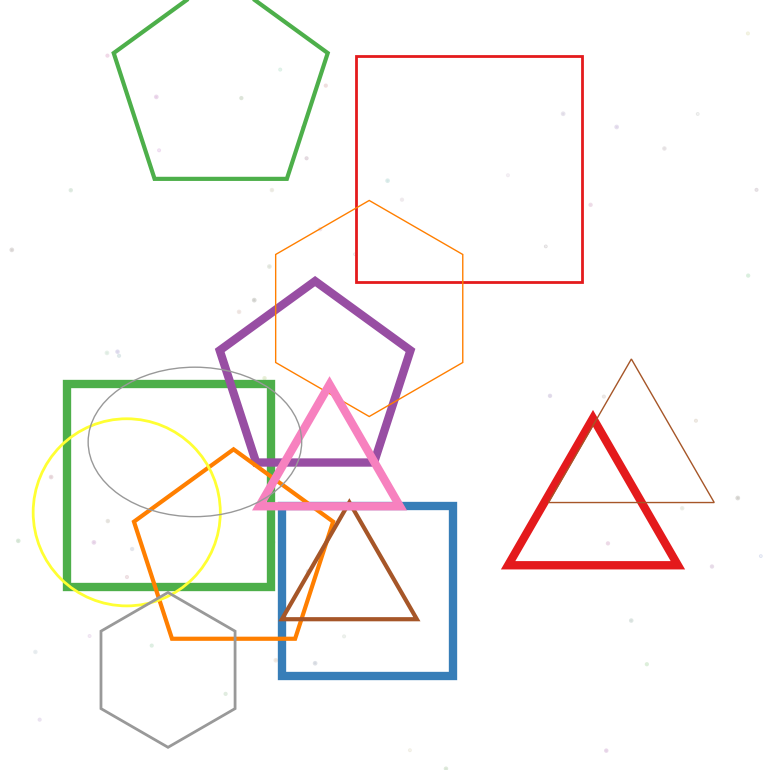[{"shape": "square", "thickness": 1, "radius": 0.73, "center": [0.609, 0.781]}, {"shape": "triangle", "thickness": 3, "radius": 0.64, "center": [0.77, 0.33]}, {"shape": "square", "thickness": 3, "radius": 0.55, "center": [0.477, 0.232]}, {"shape": "square", "thickness": 3, "radius": 0.66, "center": [0.219, 0.37]}, {"shape": "pentagon", "thickness": 1.5, "radius": 0.73, "center": [0.287, 0.886]}, {"shape": "pentagon", "thickness": 3, "radius": 0.65, "center": [0.409, 0.505]}, {"shape": "pentagon", "thickness": 1.5, "radius": 0.68, "center": [0.303, 0.28]}, {"shape": "hexagon", "thickness": 0.5, "radius": 0.7, "center": [0.48, 0.599]}, {"shape": "circle", "thickness": 1, "radius": 0.61, "center": [0.165, 0.335]}, {"shape": "triangle", "thickness": 0.5, "radius": 0.62, "center": [0.82, 0.409]}, {"shape": "triangle", "thickness": 1.5, "radius": 0.51, "center": [0.454, 0.246]}, {"shape": "triangle", "thickness": 3, "radius": 0.53, "center": [0.428, 0.395]}, {"shape": "hexagon", "thickness": 1, "radius": 0.5, "center": [0.218, 0.13]}, {"shape": "oval", "thickness": 0.5, "radius": 0.69, "center": [0.253, 0.426]}]